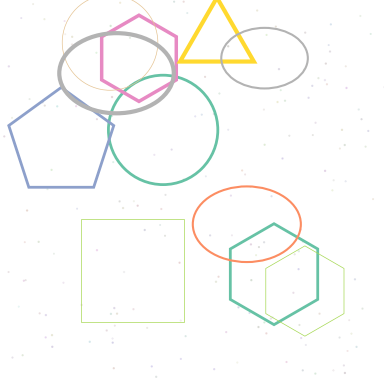[{"shape": "hexagon", "thickness": 2, "radius": 0.66, "center": [0.712, 0.288]}, {"shape": "circle", "thickness": 2, "radius": 0.71, "center": [0.424, 0.663]}, {"shape": "oval", "thickness": 1.5, "radius": 0.7, "center": [0.641, 0.418]}, {"shape": "pentagon", "thickness": 2, "radius": 0.72, "center": [0.159, 0.63]}, {"shape": "hexagon", "thickness": 2.5, "radius": 0.56, "center": [0.361, 0.849]}, {"shape": "square", "thickness": 0.5, "radius": 0.67, "center": [0.344, 0.296]}, {"shape": "hexagon", "thickness": 0.5, "radius": 0.59, "center": [0.792, 0.244]}, {"shape": "triangle", "thickness": 3, "radius": 0.55, "center": [0.564, 0.895]}, {"shape": "circle", "thickness": 0.5, "radius": 0.62, "center": [0.286, 0.89]}, {"shape": "oval", "thickness": 3, "radius": 0.74, "center": [0.303, 0.81]}, {"shape": "oval", "thickness": 1.5, "radius": 0.56, "center": [0.687, 0.849]}]